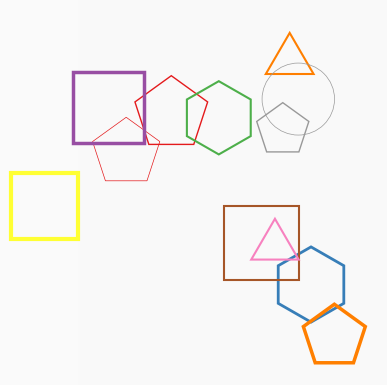[{"shape": "pentagon", "thickness": 1, "radius": 0.49, "center": [0.442, 0.705]}, {"shape": "pentagon", "thickness": 0.5, "radius": 0.46, "center": [0.326, 0.604]}, {"shape": "hexagon", "thickness": 2, "radius": 0.49, "center": [0.803, 0.261]}, {"shape": "hexagon", "thickness": 1.5, "radius": 0.48, "center": [0.565, 0.694]}, {"shape": "square", "thickness": 2.5, "radius": 0.46, "center": [0.281, 0.721]}, {"shape": "triangle", "thickness": 1.5, "radius": 0.36, "center": [0.748, 0.843]}, {"shape": "pentagon", "thickness": 2.5, "radius": 0.42, "center": [0.863, 0.126]}, {"shape": "square", "thickness": 3, "radius": 0.43, "center": [0.114, 0.464]}, {"shape": "square", "thickness": 1.5, "radius": 0.48, "center": [0.675, 0.369]}, {"shape": "triangle", "thickness": 1.5, "radius": 0.35, "center": [0.71, 0.361]}, {"shape": "circle", "thickness": 0.5, "radius": 0.47, "center": [0.77, 0.743]}, {"shape": "pentagon", "thickness": 1, "radius": 0.35, "center": [0.73, 0.663]}]